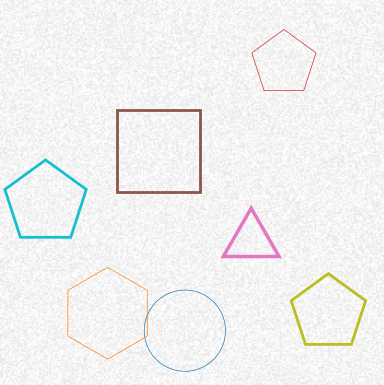[{"shape": "circle", "thickness": 0.5, "radius": 0.53, "center": [0.48, 0.141]}, {"shape": "hexagon", "thickness": 0.5, "radius": 0.6, "center": [0.279, 0.186]}, {"shape": "pentagon", "thickness": 0.5, "radius": 0.44, "center": [0.737, 0.836]}, {"shape": "square", "thickness": 2, "radius": 0.53, "center": [0.412, 0.607]}, {"shape": "triangle", "thickness": 2.5, "radius": 0.42, "center": [0.652, 0.376]}, {"shape": "pentagon", "thickness": 2, "radius": 0.51, "center": [0.853, 0.188]}, {"shape": "pentagon", "thickness": 2, "radius": 0.56, "center": [0.118, 0.474]}]